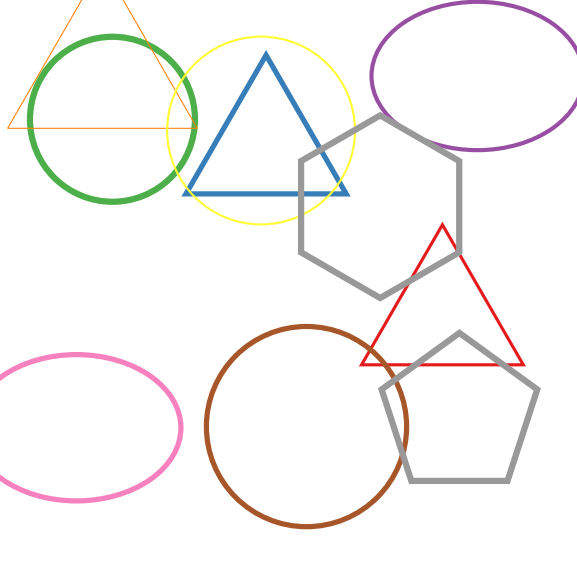[{"shape": "triangle", "thickness": 1.5, "radius": 0.81, "center": [0.766, 0.448]}, {"shape": "triangle", "thickness": 2.5, "radius": 0.8, "center": [0.461, 0.744]}, {"shape": "circle", "thickness": 3, "radius": 0.71, "center": [0.195, 0.793]}, {"shape": "oval", "thickness": 2, "radius": 0.92, "center": [0.827, 0.868]}, {"shape": "triangle", "thickness": 0.5, "radius": 0.95, "center": [0.177, 0.872]}, {"shape": "circle", "thickness": 1, "radius": 0.81, "center": [0.452, 0.773]}, {"shape": "circle", "thickness": 2.5, "radius": 0.87, "center": [0.531, 0.26]}, {"shape": "oval", "thickness": 2.5, "radius": 0.9, "center": [0.132, 0.258]}, {"shape": "hexagon", "thickness": 3, "radius": 0.79, "center": [0.658, 0.641]}, {"shape": "pentagon", "thickness": 3, "radius": 0.71, "center": [0.796, 0.281]}]